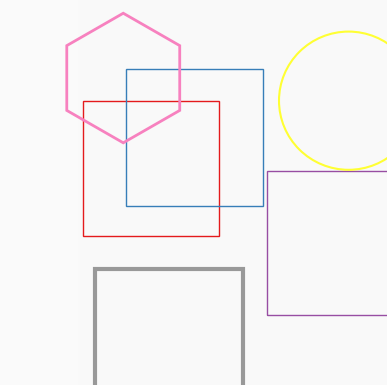[{"shape": "square", "thickness": 1, "radius": 0.87, "center": [0.389, 0.563]}, {"shape": "square", "thickness": 1, "radius": 0.89, "center": [0.502, 0.643]}, {"shape": "square", "thickness": 1, "radius": 0.93, "center": [0.876, 0.369]}, {"shape": "circle", "thickness": 1.5, "radius": 0.9, "center": [0.9, 0.738]}, {"shape": "hexagon", "thickness": 2, "radius": 0.84, "center": [0.318, 0.797]}, {"shape": "square", "thickness": 3, "radius": 0.96, "center": [0.435, 0.111]}]